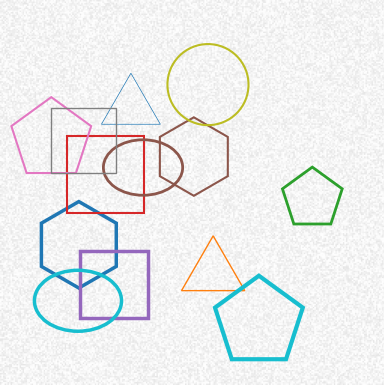[{"shape": "triangle", "thickness": 0.5, "radius": 0.44, "center": [0.34, 0.721]}, {"shape": "hexagon", "thickness": 2.5, "radius": 0.56, "center": [0.205, 0.364]}, {"shape": "triangle", "thickness": 1, "radius": 0.47, "center": [0.554, 0.293]}, {"shape": "pentagon", "thickness": 2, "radius": 0.41, "center": [0.811, 0.484]}, {"shape": "square", "thickness": 1.5, "radius": 0.5, "center": [0.275, 0.546]}, {"shape": "square", "thickness": 2.5, "radius": 0.44, "center": [0.297, 0.261]}, {"shape": "hexagon", "thickness": 1.5, "radius": 0.51, "center": [0.503, 0.593]}, {"shape": "oval", "thickness": 2, "radius": 0.51, "center": [0.371, 0.565]}, {"shape": "pentagon", "thickness": 1.5, "radius": 0.54, "center": [0.133, 0.639]}, {"shape": "square", "thickness": 1, "radius": 0.42, "center": [0.217, 0.635]}, {"shape": "circle", "thickness": 1.5, "radius": 0.53, "center": [0.54, 0.78]}, {"shape": "pentagon", "thickness": 3, "radius": 0.6, "center": [0.672, 0.164]}, {"shape": "oval", "thickness": 2.5, "radius": 0.57, "center": [0.203, 0.219]}]